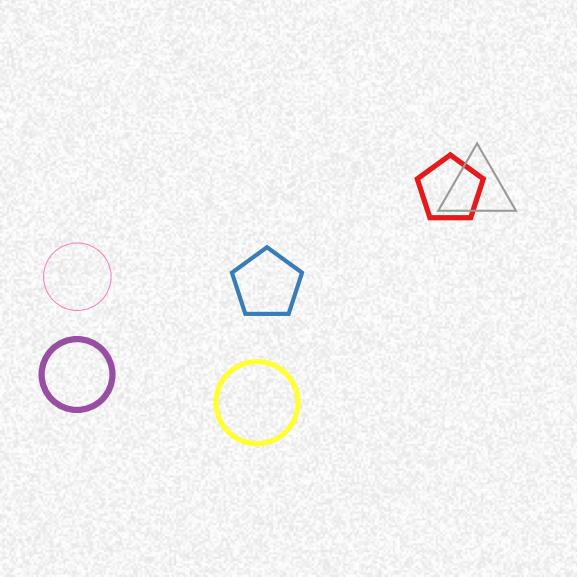[{"shape": "pentagon", "thickness": 2.5, "radius": 0.3, "center": [0.78, 0.671]}, {"shape": "pentagon", "thickness": 2, "radius": 0.32, "center": [0.462, 0.507]}, {"shape": "circle", "thickness": 3, "radius": 0.31, "center": [0.133, 0.351]}, {"shape": "circle", "thickness": 2.5, "radius": 0.35, "center": [0.445, 0.302]}, {"shape": "circle", "thickness": 0.5, "radius": 0.29, "center": [0.134, 0.52]}, {"shape": "triangle", "thickness": 1, "radius": 0.39, "center": [0.826, 0.673]}]